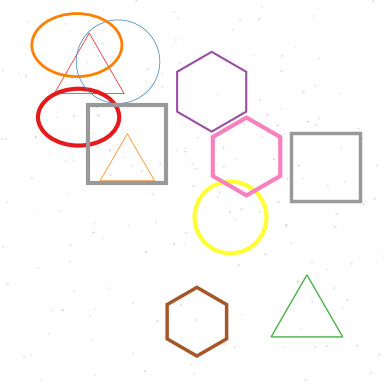[{"shape": "triangle", "thickness": 0.5, "radius": 0.52, "center": [0.232, 0.809]}, {"shape": "oval", "thickness": 3, "radius": 0.53, "center": [0.204, 0.696]}, {"shape": "circle", "thickness": 0.5, "radius": 0.54, "center": [0.307, 0.84]}, {"shape": "triangle", "thickness": 1, "radius": 0.54, "center": [0.797, 0.179]}, {"shape": "hexagon", "thickness": 1.5, "radius": 0.52, "center": [0.55, 0.762]}, {"shape": "oval", "thickness": 2, "radius": 0.58, "center": [0.2, 0.883]}, {"shape": "triangle", "thickness": 0.5, "radius": 0.41, "center": [0.331, 0.571]}, {"shape": "circle", "thickness": 3, "radius": 0.47, "center": [0.599, 0.435]}, {"shape": "hexagon", "thickness": 2.5, "radius": 0.45, "center": [0.511, 0.164]}, {"shape": "hexagon", "thickness": 3, "radius": 0.51, "center": [0.64, 0.593]}, {"shape": "square", "thickness": 2.5, "radius": 0.45, "center": [0.845, 0.566]}, {"shape": "square", "thickness": 3, "radius": 0.51, "center": [0.33, 0.626]}]